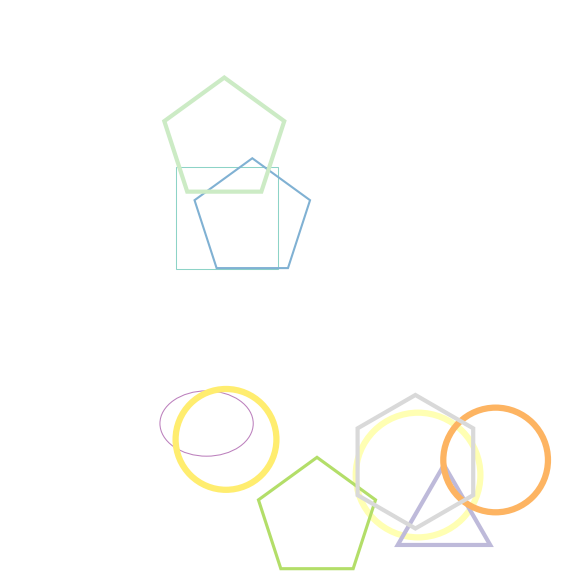[{"shape": "square", "thickness": 0.5, "radius": 0.44, "center": [0.393, 0.621]}, {"shape": "circle", "thickness": 3, "radius": 0.54, "center": [0.724, 0.177]}, {"shape": "triangle", "thickness": 2, "radius": 0.46, "center": [0.769, 0.102]}, {"shape": "pentagon", "thickness": 1, "radius": 0.53, "center": [0.437, 0.62]}, {"shape": "circle", "thickness": 3, "radius": 0.45, "center": [0.858, 0.203]}, {"shape": "pentagon", "thickness": 1.5, "radius": 0.53, "center": [0.549, 0.101]}, {"shape": "hexagon", "thickness": 2, "radius": 0.58, "center": [0.719, 0.2]}, {"shape": "oval", "thickness": 0.5, "radius": 0.4, "center": [0.358, 0.266]}, {"shape": "pentagon", "thickness": 2, "radius": 0.55, "center": [0.388, 0.756]}, {"shape": "circle", "thickness": 3, "radius": 0.44, "center": [0.391, 0.238]}]